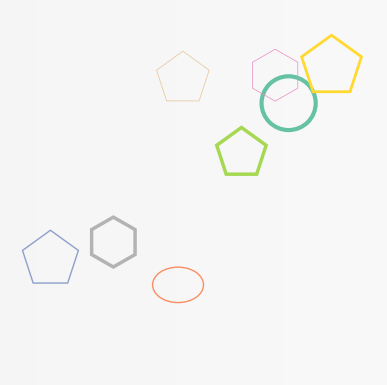[{"shape": "circle", "thickness": 3, "radius": 0.35, "center": [0.745, 0.732]}, {"shape": "oval", "thickness": 1, "radius": 0.33, "center": [0.459, 0.26]}, {"shape": "pentagon", "thickness": 1, "radius": 0.38, "center": [0.13, 0.326]}, {"shape": "hexagon", "thickness": 0.5, "radius": 0.34, "center": [0.71, 0.805]}, {"shape": "pentagon", "thickness": 2.5, "radius": 0.34, "center": [0.623, 0.602]}, {"shape": "pentagon", "thickness": 2, "radius": 0.41, "center": [0.856, 0.827]}, {"shape": "pentagon", "thickness": 0.5, "radius": 0.36, "center": [0.472, 0.796]}, {"shape": "hexagon", "thickness": 2.5, "radius": 0.32, "center": [0.293, 0.371]}]